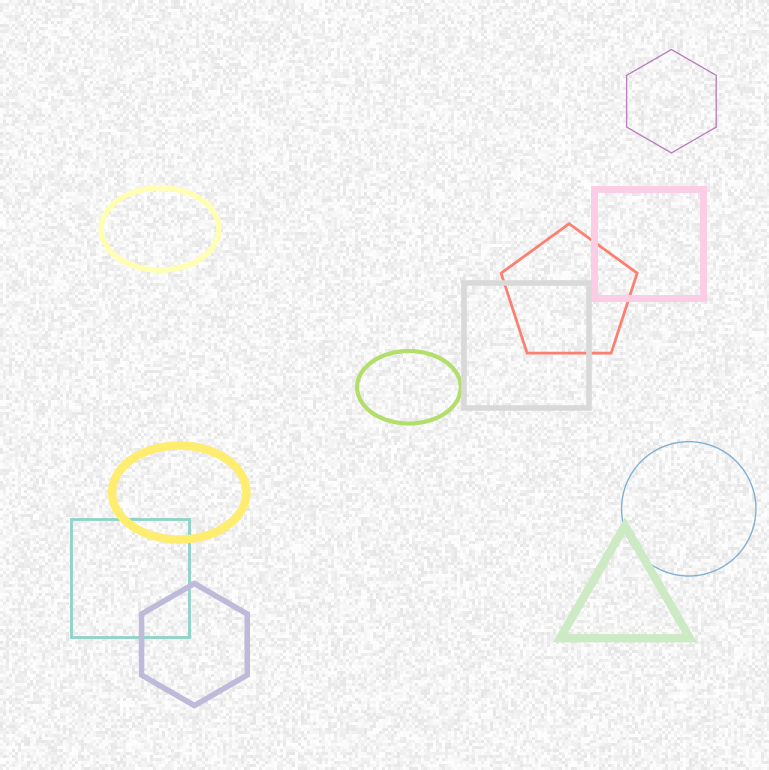[{"shape": "square", "thickness": 1, "radius": 0.38, "center": [0.168, 0.249]}, {"shape": "oval", "thickness": 2, "radius": 0.38, "center": [0.208, 0.703]}, {"shape": "hexagon", "thickness": 2, "radius": 0.4, "center": [0.252, 0.163]}, {"shape": "pentagon", "thickness": 1, "radius": 0.46, "center": [0.739, 0.617]}, {"shape": "circle", "thickness": 0.5, "radius": 0.44, "center": [0.894, 0.339]}, {"shape": "oval", "thickness": 1.5, "radius": 0.34, "center": [0.531, 0.497]}, {"shape": "square", "thickness": 2.5, "radius": 0.35, "center": [0.842, 0.684]}, {"shape": "square", "thickness": 2, "radius": 0.4, "center": [0.684, 0.552]}, {"shape": "hexagon", "thickness": 0.5, "radius": 0.34, "center": [0.872, 0.869]}, {"shape": "triangle", "thickness": 3, "radius": 0.49, "center": [0.812, 0.22]}, {"shape": "oval", "thickness": 3, "radius": 0.44, "center": [0.233, 0.36]}]